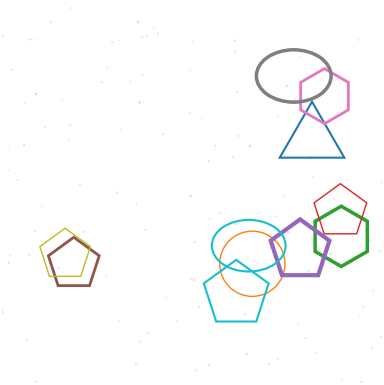[{"shape": "triangle", "thickness": 1.5, "radius": 0.48, "center": [0.81, 0.639]}, {"shape": "circle", "thickness": 1, "radius": 0.42, "center": [0.655, 0.315]}, {"shape": "hexagon", "thickness": 2.5, "radius": 0.39, "center": [0.886, 0.386]}, {"shape": "pentagon", "thickness": 1, "radius": 0.36, "center": [0.884, 0.451]}, {"shape": "pentagon", "thickness": 3, "radius": 0.4, "center": [0.779, 0.35]}, {"shape": "pentagon", "thickness": 2, "radius": 0.35, "center": [0.192, 0.314]}, {"shape": "hexagon", "thickness": 2, "radius": 0.36, "center": [0.843, 0.75]}, {"shape": "oval", "thickness": 2.5, "radius": 0.49, "center": [0.763, 0.803]}, {"shape": "pentagon", "thickness": 1, "radius": 0.35, "center": [0.169, 0.338]}, {"shape": "pentagon", "thickness": 1.5, "radius": 0.44, "center": [0.614, 0.237]}, {"shape": "oval", "thickness": 1.5, "radius": 0.48, "center": [0.646, 0.362]}]